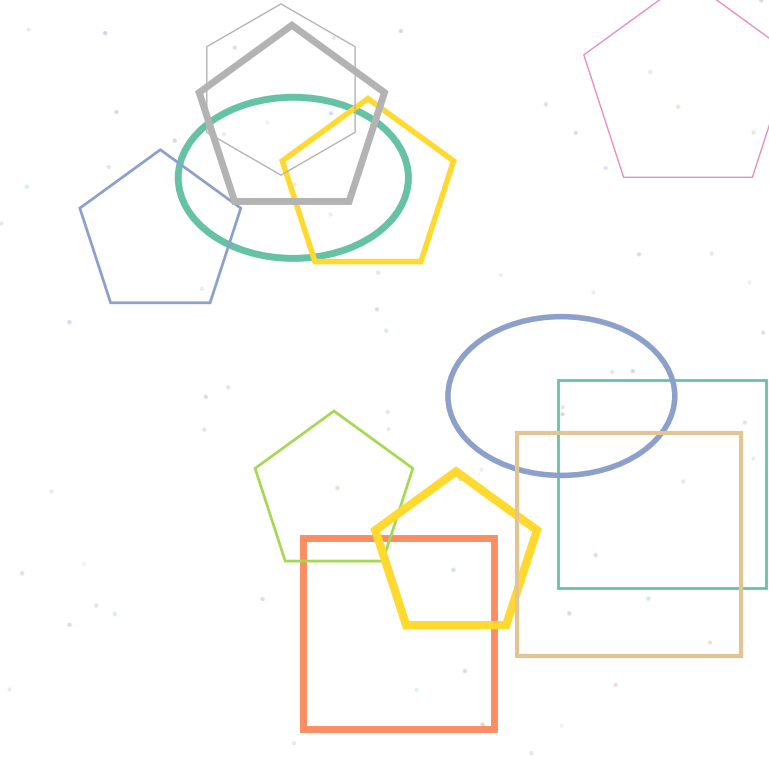[{"shape": "oval", "thickness": 2.5, "radius": 0.75, "center": [0.381, 0.769]}, {"shape": "square", "thickness": 1, "radius": 0.68, "center": [0.86, 0.371]}, {"shape": "square", "thickness": 2.5, "radius": 0.62, "center": [0.517, 0.178]}, {"shape": "oval", "thickness": 2, "radius": 0.74, "center": [0.729, 0.486]}, {"shape": "pentagon", "thickness": 1, "radius": 0.55, "center": [0.208, 0.696]}, {"shape": "pentagon", "thickness": 0.5, "radius": 0.71, "center": [0.893, 0.885]}, {"shape": "pentagon", "thickness": 1, "radius": 0.54, "center": [0.434, 0.358]}, {"shape": "pentagon", "thickness": 3, "radius": 0.55, "center": [0.592, 0.277]}, {"shape": "pentagon", "thickness": 2, "radius": 0.58, "center": [0.478, 0.755]}, {"shape": "square", "thickness": 1.5, "radius": 0.73, "center": [0.817, 0.293]}, {"shape": "hexagon", "thickness": 0.5, "radius": 0.56, "center": [0.365, 0.884]}, {"shape": "pentagon", "thickness": 2.5, "radius": 0.63, "center": [0.379, 0.841]}]